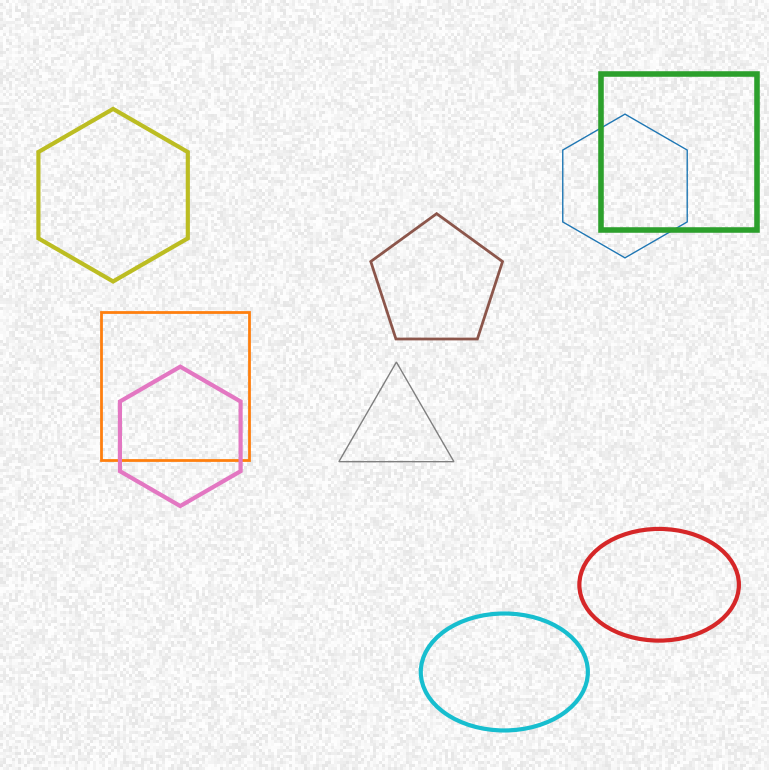[{"shape": "hexagon", "thickness": 0.5, "radius": 0.47, "center": [0.812, 0.758]}, {"shape": "square", "thickness": 1, "radius": 0.48, "center": [0.227, 0.499]}, {"shape": "square", "thickness": 2, "radius": 0.51, "center": [0.882, 0.802]}, {"shape": "oval", "thickness": 1.5, "radius": 0.52, "center": [0.856, 0.241]}, {"shape": "pentagon", "thickness": 1, "radius": 0.45, "center": [0.567, 0.633]}, {"shape": "hexagon", "thickness": 1.5, "radius": 0.45, "center": [0.234, 0.433]}, {"shape": "triangle", "thickness": 0.5, "radius": 0.43, "center": [0.515, 0.444]}, {"shape": "hexagon", "thickness": 1.5, "radius": 0.56, "center": [0.147, 0.747]}, {"shape": "oval", "thickness": 1.5, "radius": 0.54, "center": [0.655, 0.127]}]